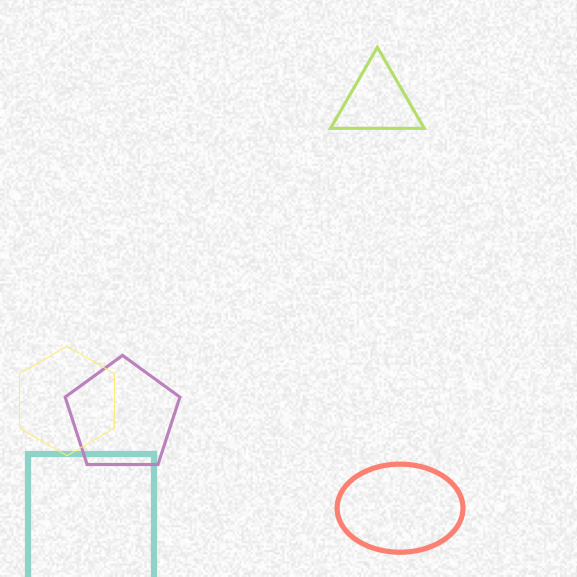[{"shape": "square", "thickness": 3, "radius": 0.55, "center": [0.157, 0.104]}, {"shape": "oval", "thickness": 2.5, "radius": 0.54, "center": [0.693, 0.119]}, {"shape": "triangle", "thickness": 1.5, "radius": 0.47, "center": [0.653, 0.824]}, {"shape": "pentagon", "thickness": 1.5, "radius": 0.52, "center": [0.212, 0.279]}, {"shape": "hexagon", "thickness": 0.5, "radius": 0.47, "center": [0.116, 0.305]}]